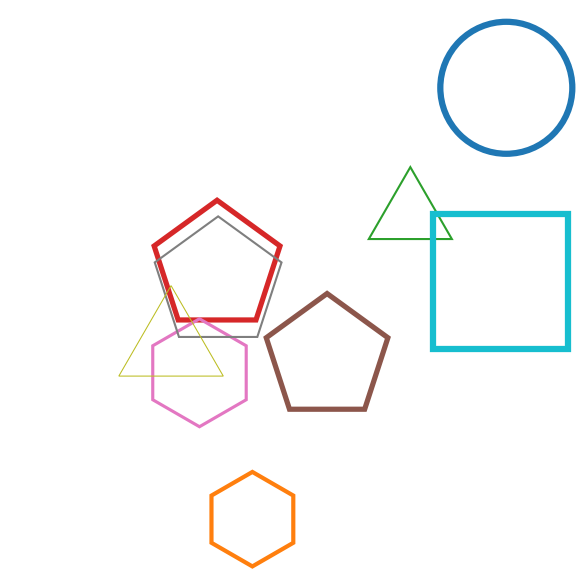[{"shape": "circle", "thickness": 3, "radius": 0.57, "center": [0.877, 0.847]}, {"shape": "hexagon", "thickness": 2, "radius": 0.41, "center": [0.437, 0.1]}, {"shape": "triangle", "thickness": 1, "radius": 0.42, "center": [0.711, 0.627]}, {"shape": "pentagon", "thickness": 2.5, "radius": 0.57, "center": [0.376, 0.538]}, {"shape": "pentagon", "thickness": 2.5, "radius": 0.55, "center": [0.566, 0.38]}, {"shape": "hexagon", "thickness": 1.5, "radius": 0.47, "center": [0.345, 0.354]}, {"shape": "pentagon", "thickness": 1, "radius": 0.58, "center": [0.378, 0.509]}, {"shape": "triangle", "thickness": 0.5, "radius": 0.52, "center": [0.296, 0.4]}, {"shape": "square", "thickness": 3, "radius": 0.58, "center": [0.867, 0.512]}]